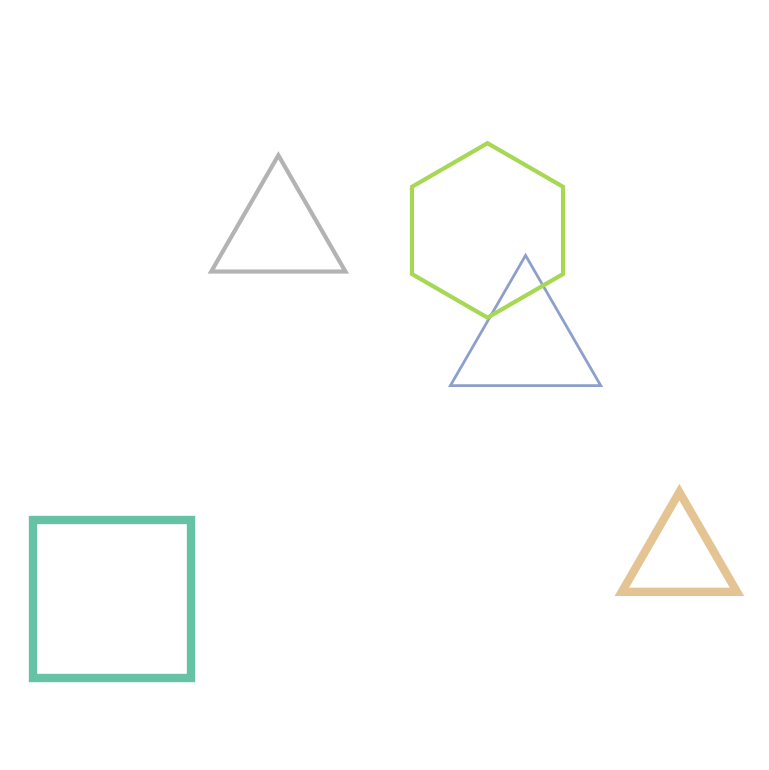[{"shape": "square", "thickness": 3, "radius": 0.51, "center": [0.145, 0.222]}, {"shape": "triangle", "thickness": 1, "radius": 0.56, "center": [0.683, 0.556]}, {"shape": "hexagon", "thickness": 1.5, "radius": 0.57, "center": [0.633, 0.701]}, {"shape": "triangle", "thickness": 3, "radius": 0.43, "center": [0.882, 0.275]}, {"shape": "triangle", "thickness": 1.5, "radius": 0.5, "center": [0.361, 0.698]}]